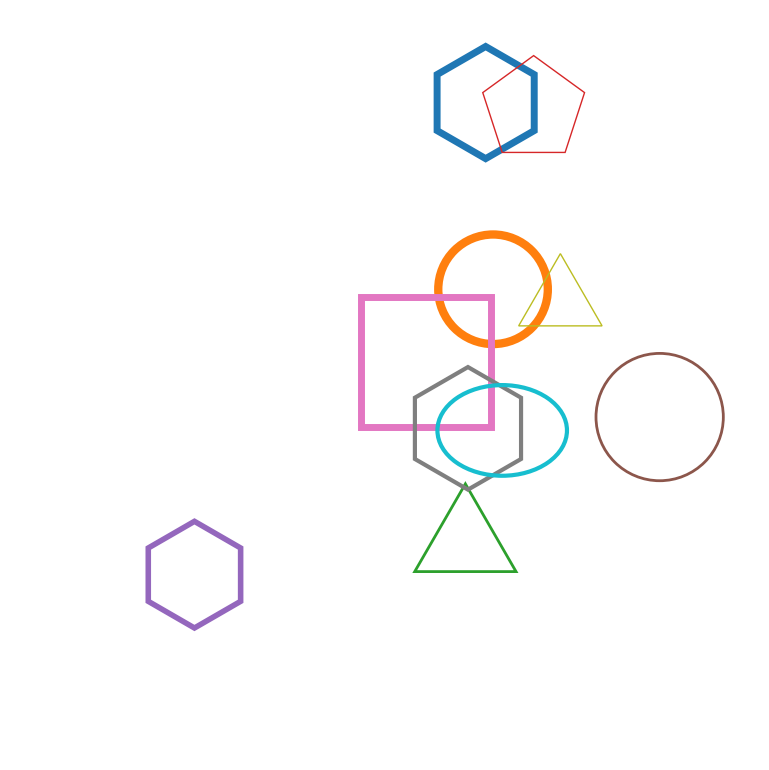[{"shape": "hexagon", "thickness": 2.5, "radius": 0.36, "center": [0.631, 0.867]}, {"shape": "circle", "thickness": 3, "radius": 0.36, "center": [0.64, 0.624]}, {"shape": "triangle", "thickness": 1, "radius": 0.38, "center": [0.604, 0.296]}, {"shape": "pentagon", "thickness": 0.5, "radius": 0.35, "center": [0.693, 0.858]}, {"shape": "hexagon", "thickness": 2, "radius": 0.35, "center": [0.253, 0.254]}, {"shape": "circle", "thickness": 1, "radius": 0.41, "center": [0.857, 0.458]}, {"shape": "square", "thickness": 2.5, "radius": 0.42, "center": [0.554, 0.53]}, {"shape": "hexagon", "thickness": 1.5, "radius": 0.4, "center": [0.608, 0.444]}, {"shape": "triangle", "thickness": 0.5, "radius": 0.31, "center": [0.728, 0.608]}, {"shape": "oval", "thickness": 1.5, "radius": 0.42, "center": [0.652, 0.441]}]